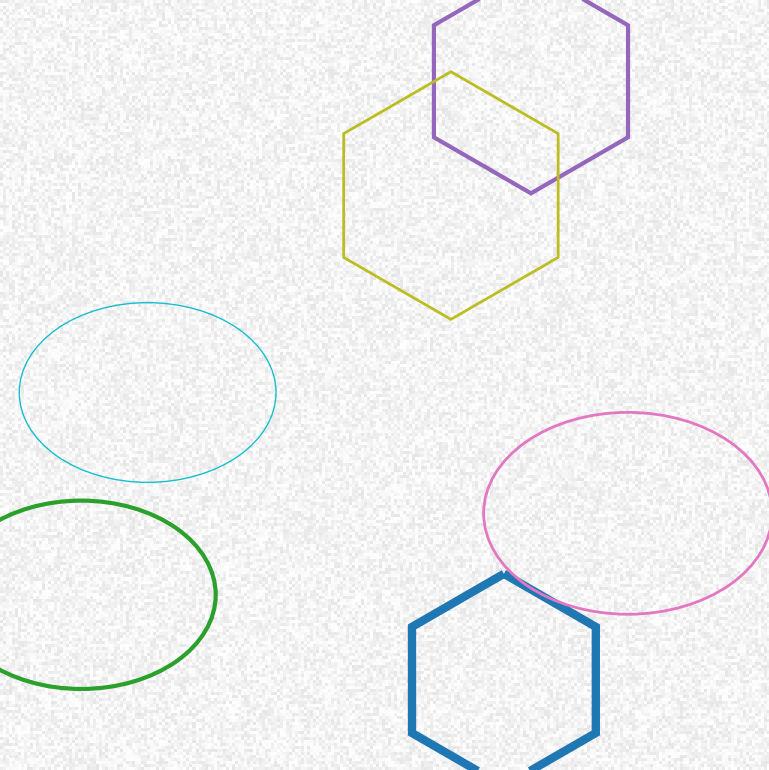[{"shape": "hexagon", "thickness": 3, "radius": 0.69, "center": [0.654, 0.117]}, {"shape": "oval", "thickness": 1.5, "radius": 0.87, "center": [0.105, 0.228]}, {"shape": "hexagon", "thickness": 1.5, "radius": 0.73, "center": [0.69, 0.894]}, {"shape": "oval", "thickness": 1, "radius": 0.94, "center": [0.815, 0.333]}, {"shape": "hexagon", "thickness": 1, "radius": 0.8, "center": [0.586, 0.746]}, {"shape": "oval", "thickness": 0.5, "radius": 0.83, "center": [0.192, 0.49]}]